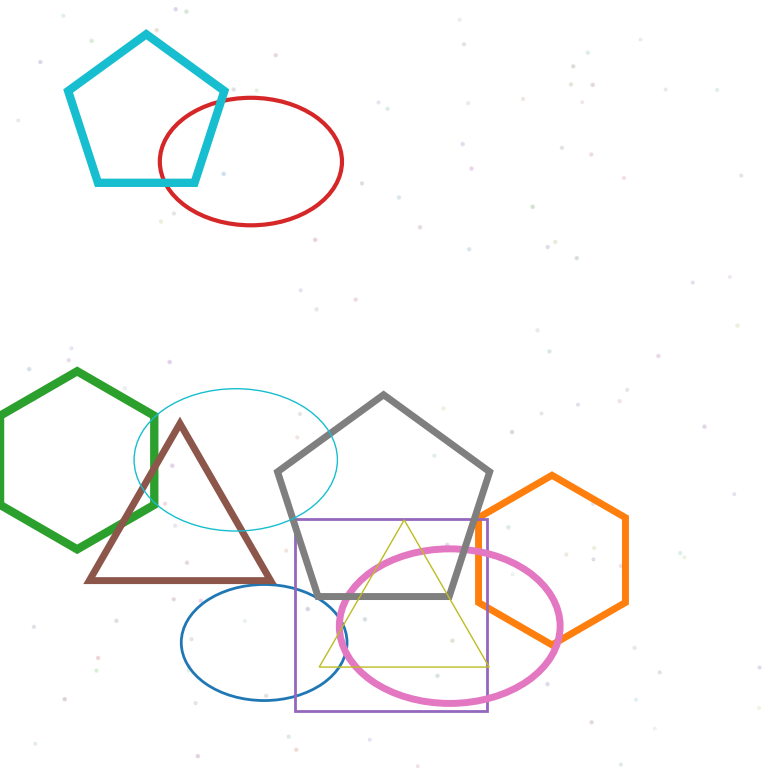[{"shape": "oval", "thickness": 1, "radius": 0.54, "center": [0.343, 0.166]}, {"shape": "hexagon", "thickness": 2.5, "radius": 0.55, "center": [0.717, 0.273]}, {"shape": "hexagon", "thickness": 3, "radius": 0.58, "center": [0.1, 0.402]}, {"shape": "oval", "thickness": 1.5, "radius": 0.59, "center": [0.326, 0.79]}, {"shape": "square", "thickness": 1, "radius": 0.63, "center": [0.508, 0.201]}, {"shape": "triangle", "thickness": 2.5, "radius": 0.68, "center": [0.234, 0.314]}, {"shape": "oval", "thickness": 2.5, "radius": 0.72, "center": [0.584, 0.187]}, {"shape": "pentagon", "thickness": 2.5, "radius": 0.72, "center": [0.498, 0.342]}, {"shape": "triangle", "thickness": 0.5, "radius": 0.64, "center": [0.525, 0.197]}, {"shape": "oval", "thickness": 0.5, "radius": 0.66, "center": [0.306, 0.403]}, {"shape": "pentagon", "thickness": 3, "radius": 0.53, "center": [0.19, 0.849]}]